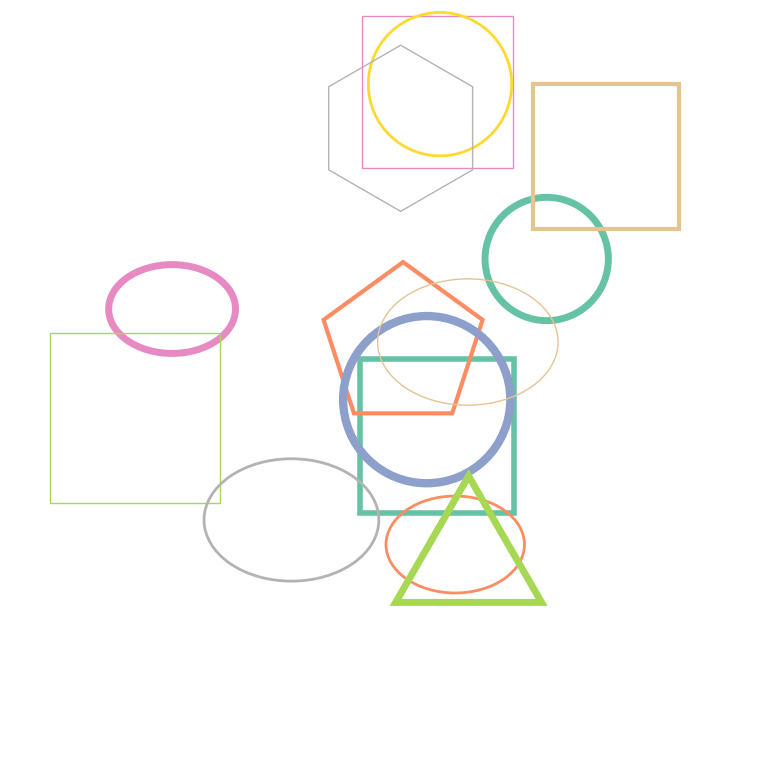[{"shape": "circle", "thickness": 2.5, "radius": 0.4, "center": [0.71, 0.664]}, {"shape": "square", "thickness": 2, "radius": 0.5, "center": [0.568, 0.433]}, {"shape": "pentagon", "thickness": 1.5, "radius": 0.54, "center": [0.523, 0.551]}, {"shape": "oval", "thickness": 1, "radius": 0.45, "center": [0.591, 0.293]}, {"shape": "circle", "thickness": 3, "radius": 0.54, "center": [0.554, 0.481]}, {"shape": "square", "thickness": 0.5, "radius": 0.49, "center": [0.568, 0.88]}, {"shape": "oval", "thickness": 2.5, "radius": 0.41, "center": [0.224, 0.599]}, {"shape": "square", "thickness": 0.5, "radius": 0.55, "center": [0.175, 0.457]}, {"shape": "triangle", "thickness": 2.5, "radius": 0.55, "center": [0.609, 0.272]}, {"shape": "circle", "thickness": 1, "radius": 0.47, "center": [0.571, 0.891]}, {"shape": "square", "thickness": 1.5, "radius": 0.47, "center": [0.787, 0.797]}, {"shape": "oval", "thickness": 0.5, "radius": 0.59, "center": [0.608, 0.556]}, {"shape": "oval", "thickness": 1, "radius": 0.57, "center": [0.378, 0.325]}, {"shape": "hexagon", "thickness": 0.5, "radius": 0.54, "center": [0.52, 0.833]}]